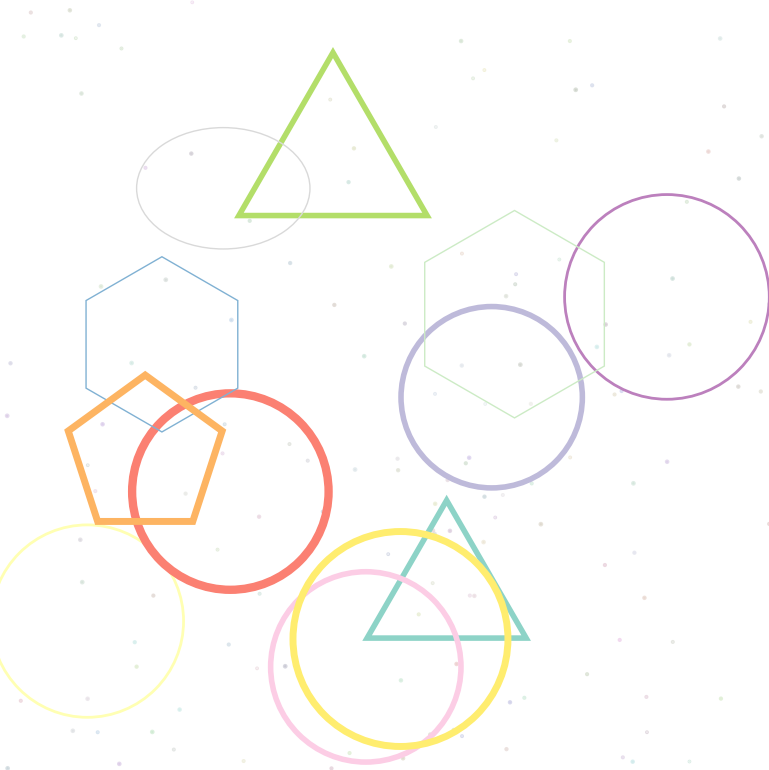[{"shape": "triangle", "thickness": 2, "radius": 0.6, "center": [0.58, 0.231]}, {"shape": "circle", "thickness": 1, "radius": 0.62, "center": [0.113, 0.193]}, {"shape": "circle", "thickness": 2, "radius": 0.59, "center": [0.639, 0.484]}, {"shape": "circle", "thickness": 3, "radius": 0.64, "center": [0.299, 0.362]}, {"shape": "hexagon", "thickness": 0.5, "radius": 0.57, "center": [0.21, 0.553]}, {"shape": "pentagon", "thickness": 2.5, "radius": 0.53, "center": [0.189, 0.408]}, {"shape": "triangle", "thickness": 2, "radius": 0.71, "center": [0.432, 0.791]}, {"shape": "circle", "thickness": 2, "radius": 0.62, "center": [0.475, 0.134]}, {"shape": "oval", "thickness": 0.5, "radius": 0.56, "center": [0.29, 0.755]}, {"shape": "circle", "thickness": 1, "radius": 0.66, "center": [0.866, 0.614]}, {"shape": "hexagon", "thickness": 0.5, "radius": 0.67, "center": [0.668, 0.592]}, {"shape": "circle", "thickness": 2.5, "radius": 0.7, "center": [0.52, 0.17]}]